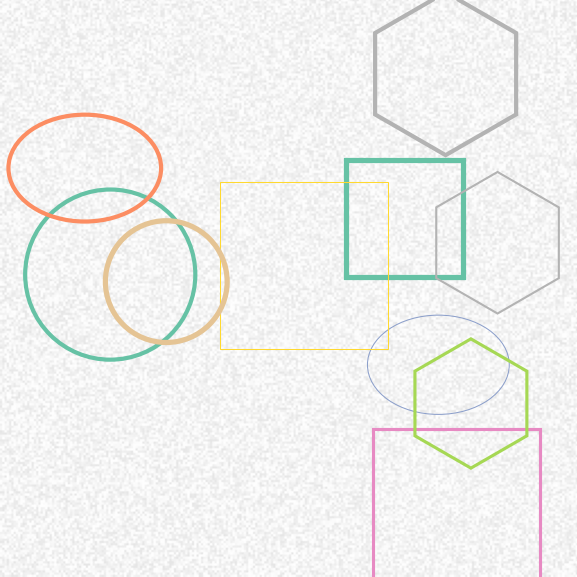[{"shape": "square", "thickness": 2.5, "radius": 0.5, "center": [0.7, 0.62]}, {"shape": "circle", "thickness": 2, "radius": 0.74, "center": [0.191, 0.524]}, {"shape": "oval", "thickness": 2, "radius": 0.66, "center": [0.147, 0.708]}, {"shape": "oval", "thickness": 0.5, "radius": 0.61, "center": [0.759, 0.367]}, {"shape": "square", "thickness": 1.5, "radius": 0.72, "center": [0.791, 0.112]}, {"shape": "hexagon", "thickness": 1.5, "radius": 0.56, "center": [0.815, 0.3]}, {"shape": "square", "thickness": 0.5, "radius": 0.73, "center": [0.527, 0.539]}, {"shape": "circle", "thickness": 2.5, "radius": 0.53, "center": [0.288, 0.511]}, {"shape": "hexagon", "thickness": 1, "radius": 0.61, "center": [0.862, 0.579]}, {"shape": "hexagon", "thickness": 2, "radius": 0.7, "center": [0.772, 0.871]}]